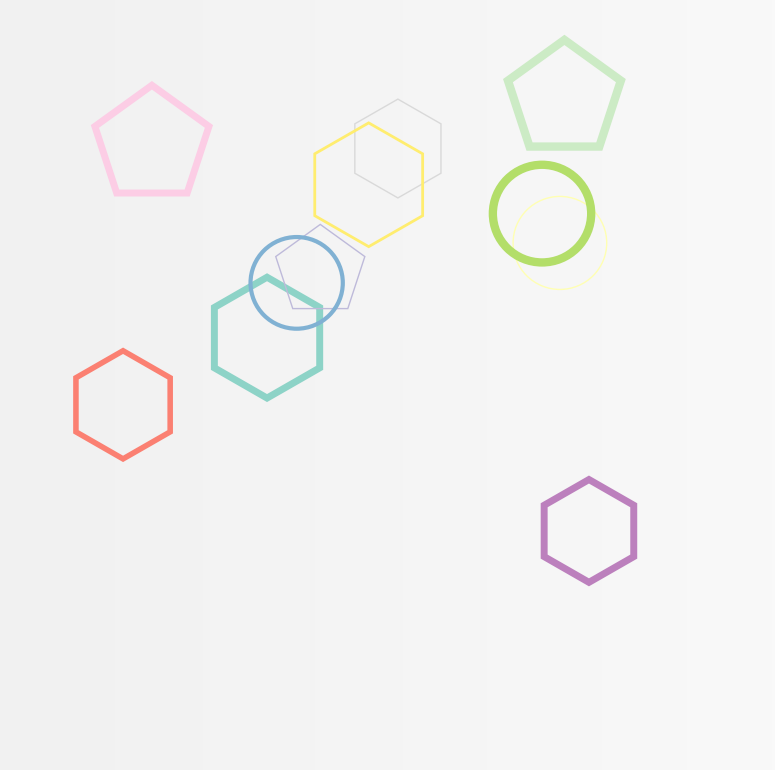[{"shape": "hexagon", "thickness": 2.5, "radius": 0.39, "center": [0.345, 0.561]}, {"shape": "circle", "thickness": 0.5, "radius": 0.3, "center": [0.722, 0.685]}, {"shape": "pentagon", "thickness": 0.5, "radius": 0.3, "center": [0.413, 0.648]}, {"shape": "hexagon", "thickness": 2, "radius": 0.35, "center": [0.159, 0.474]}, {"shape": "circle", "thickness": 1.5, "radius": 0.3, "center": [0.383, 0.633]}, {"shape": "circle", "thickness": 3, "radius": 0.32, "center": [0.699, 0.723]}, {"shape": "pentagon", "thickness": 2.5, "radius": 0.39, "center": [0.196, 0.812]}, {"shape": "hexagon", "thickness": 0.5, "radius": 0.32, "center": [0.513, 0.807]}, {"shape": "hexagon", "thickness": 2.5, "radius": 0.33, "center": [0.76, 0.31]}, {"shape": "pentagon", "thickness": 3, "radius": 0.38, "center": [0.728, 0.872]}, {"shape": "hexagon", "thickness": 1, "radius": 0.4, "center": [0.476, 0.76]}]